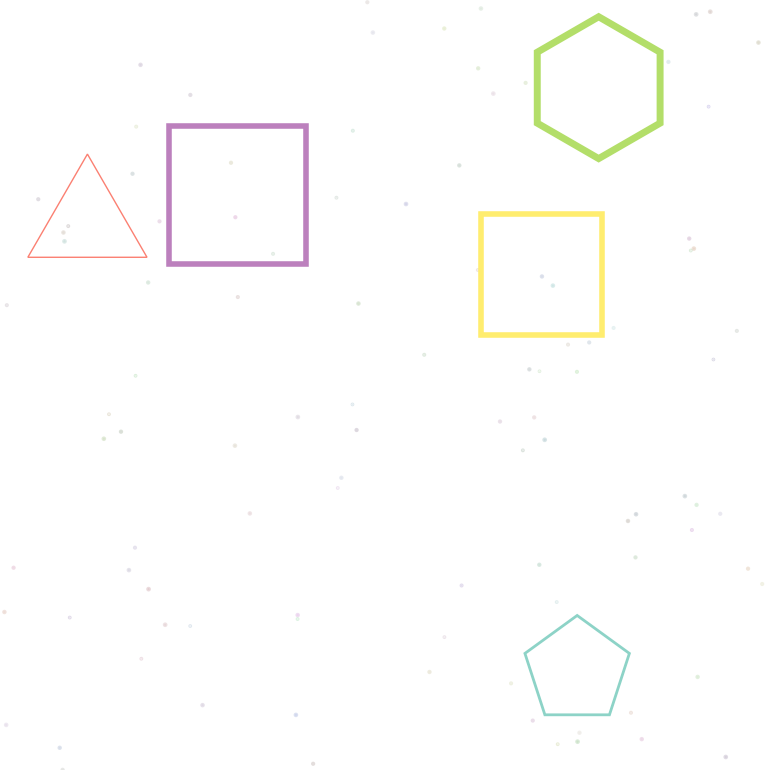[{"shape": "pentagon", "thickness": 1, "radius": 0.36, "center": [0.75, 0.129]}, {"shape": "triangle", "thickness": 0.5, "radius": 0.45, "center": [0.114, 0.711]}, {"shape": "hexagon", "thickness": 2.5, "radius": 0.46, "center": [0.778, 0.886]}, {"shape": "square", "thickness": 2, "radius": 0.45, "center": [0.309, 0.747]}, {"shape": "square", "thickness": 2, "radius": 0.39, "center": [0.704, 0.644]}]